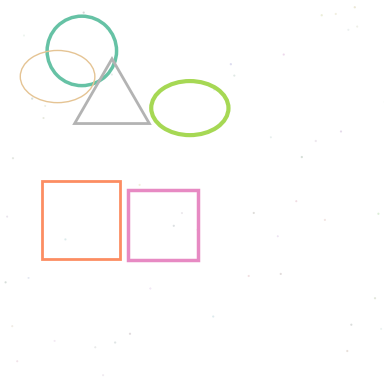[{"shape": "circle", "thickness": 2.5, "radius": 0.45, "center": [0.213, 0.868]}, {"shape": "square", "thickness": 2, "radius": 0.51, "center": [0.211, 0.43]}, {"shape": "square", "thickness": 2.5, "radius": 0.46, "center": [0.424, 0.415]}, {"shape": "oval", "thickness": 3, "radius": 0.5, "center": [0.493, 0.719]}, {"shape": "oval", "thickness": 1, "radius": 0.48, "center": [0.15, 0.801]}, {"shape": "triangle", "thickness": 2, "radius": 0.56, "center": [0.291, 0.735]}]